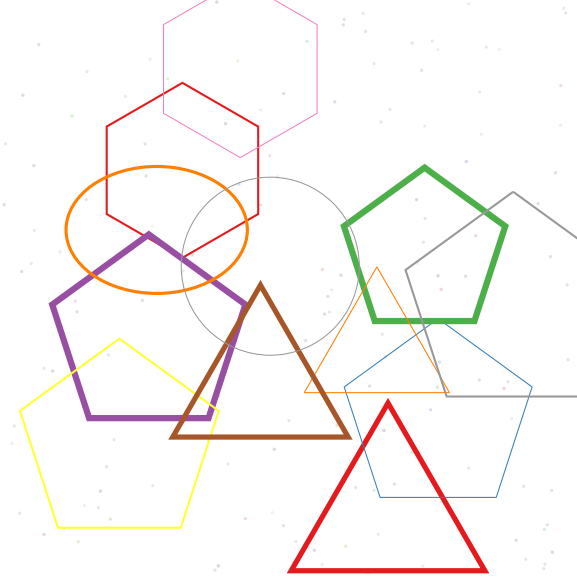[{"shape": "hexagon", "thickness": 1, "radius": 0.76, "center": [0.316, 0.704]}, {"shape": "triangle", "thickness": 2.5, "radius": 0.97, "center": [0.672, 0.108]}, {"shape": "pentagon", "thickness": 0.5, "radius": 0.86, "center": [0.759, 0.276]}, {"shape": "pentagon", "thickness": 3, "radius": 0.73, "center": [0.735, 0.562]}, {"shape": "pentagon", "thickness": 3, "radius": 0.88, "center": [0.258, 0.417]}, {"shape": "oval", "thickness": 1.5, "radius": 0.78, "center": [0.271, 0.601]}, {"shape": "triangle", "thickness": 0.5, "radius": 0.73, "center": [0.653, 0.392]}, {"shape": "pentagon", "thickness": 1, "radius": 0.9, "center": [0.207, 0.232]}, {"shape": "triangle", "thickness": 2.5, "radius": 0.88, "center": [0.451, 0.33]}, {"shape": "hexagon", "thickness": 0.5, "radius": 0.77, "center": [0.416, 0.88]}, {"shape": "pentagon", "thickness": 1, "radius": 0.98, "center": [0.889, 0.471]}, {"shape": "circle", "thickness": 0.5, "radius": 0.77, "center": [0.468, 0.538]}]